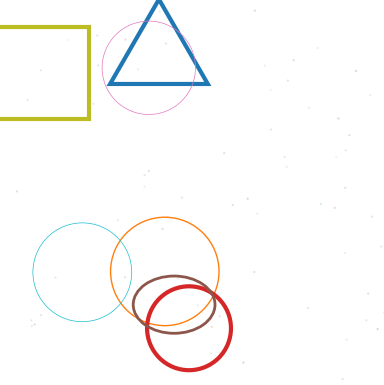[{"shape": "triangle", "thickness": 3, "radius": 0.73, "center": [0.413, 0.855]}, {"shape": "circle", "thickness": 1, "radius": 0.7, "center": [0.428, 0.295]}, {"shape": "circle", "thickness": 3, "radius": 0.54, "center": [0.491, 0.147]}, {"shape": "oval", "thickness": 2, "radius": 0.53, "center": [0.452, 0.209]}, {"shape": "circle", "thickness": 0.5, "radius": 0.61, "center": [0.386, 0.824]}, {"shape": "square", "thickness": 3, "radius": 0.59, "center": [0.112, 0.811]}, {"shape": "circle", "thickness": 0.5, "radius": 0.64, "center": [0.214, 0.293]}]